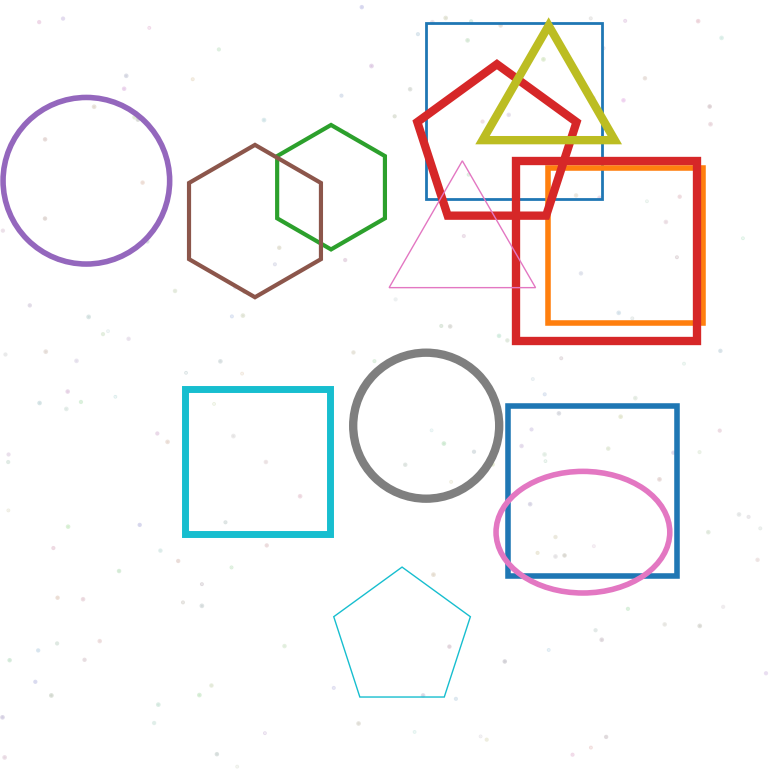[{"shape": "square", "thickness": 2, "radius": 0.55, "center": [0.77, 0.362]}, {"shape": "square", "thickness": 1, "radius": 0.57, "center": [0.667, 0.856]}, {"shape": "square", "thickness": 2, "radius": 0.5, "center": [0.812, 0.681]}, {"shape": "hexagon", "thickness": 1.5, "radius": 0.4, "center": [0.43, 0.757]}, {"shape": "pentagon", "thickness": 3, "radius": 0.54, "center": [0.645, 0.808]}, {"shape": "square", "thickness": 3, "radius": 0.59, "center": [0.788, 0.674]}, {"shape": "circle", "thickness": 2, "radius": 0.54, "center": [0.112, 0.765]}, {"shape": "hexagon", "thickness": 1.5, "radius": 0.49, "center": [0.331, 0.713]}, {"shape": "oval", "thickness": 2, "radius": 0.56, "center": [0.757, 0.309]}, {"shape": "triangle", "thickness": 0.5, "radius": 0.55, "center": [0.6, 0.681]}, {"shape": "circle", "thickness": 3, "radius": 0.47, "center": [0.553, 0.447]}, {"shape": "triangle", "thickness": 3, "radius": 0.5, "center": [0.713, 0.868]}, {"shape": "pentagon", "thickness": 0.5, "radius": 0.47, "center": [0.522, 0.17]}, {"shape": "square", "thickness": 2.5, "radius": 0.47, "center": [0.334, 0.4]}]